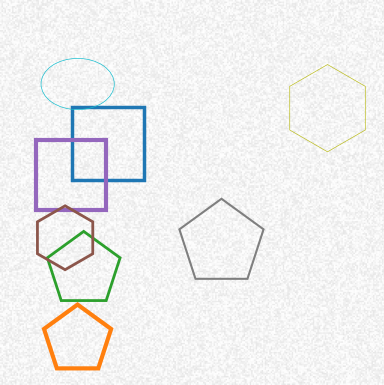[{"shape": "square", "thickness": 2.5, "radius": 0.47, "center": [0.28, 0.627]}, {"shape": "pentagon", "thickness": 3, "radius": 0.46, "center": [0.201, 0.117]}, {"shape": "pentagon", "thickness": 2, "radius": 0.5, "center": [0.217, 0.3]}, {"shape": "square", "thickness": 3, "radius": 0.45, "center": [0.184, 0.545]}, {"shape": "hexagon", "thickness": 2, "radius": 0.41, "center": [0.169, 0.382]}, {"shape": "pentagon", "thickness": 1.5, "radius": 0.57, "center": [0.575, 0.369]}, {"shape": "hexagon", "thickness": 0.5, "radius": 0.57, "center": [0.851, 0.719]}, {"shape": "oval", "thickness": 0.5, "radius": 0.48, "center": [0.202, 0.782]}]